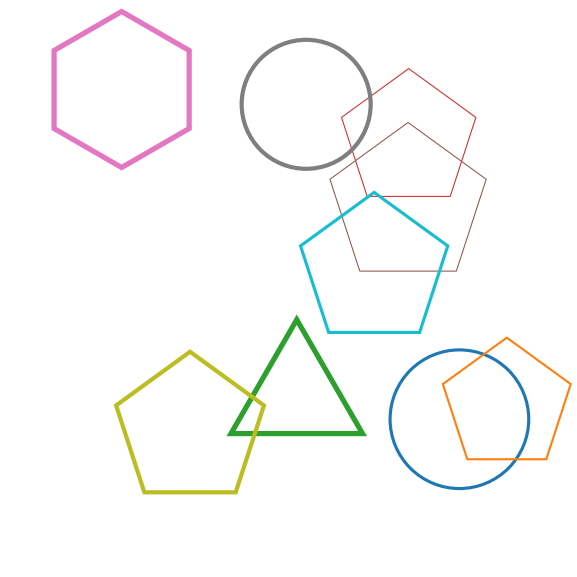[{"shape": "circle", "thickness": 1.5, "radius": 0.6, "center": [0.796, 0.273]}, {"shape": "pentagon", "thickness": 1, "radius": 0.58, "center": [0.878, 0.298]}, {"shape": "triangle", "thickness": 2.5, "radius": 0.66, "center": [0.514, 0.314]}, {"shape": "pentagon", "thickness": 0.5, "radius": 0.61, "center": [0.708, 0.758]}, {"shape": "pentagon", "thickness": 0.5, "radius": 0.71, "center": [0.707, 0.645]}, {"shape": "hexagon", "thickness": 2.5, "radius": 0.68, "center": [0.211, 0.844]}, {"shape": "circle", "thickness": 2, "radius": 0.56, "center": [0.53, 0.819]}, {"shape": "pentagon", "thickness": 2, "radius": 0.67, "center": [0.329, 0.255]}, {"shape": "pentagon", "thickness": 1.5, "radius": 0.67, "center": [0.648, 0.532]}]